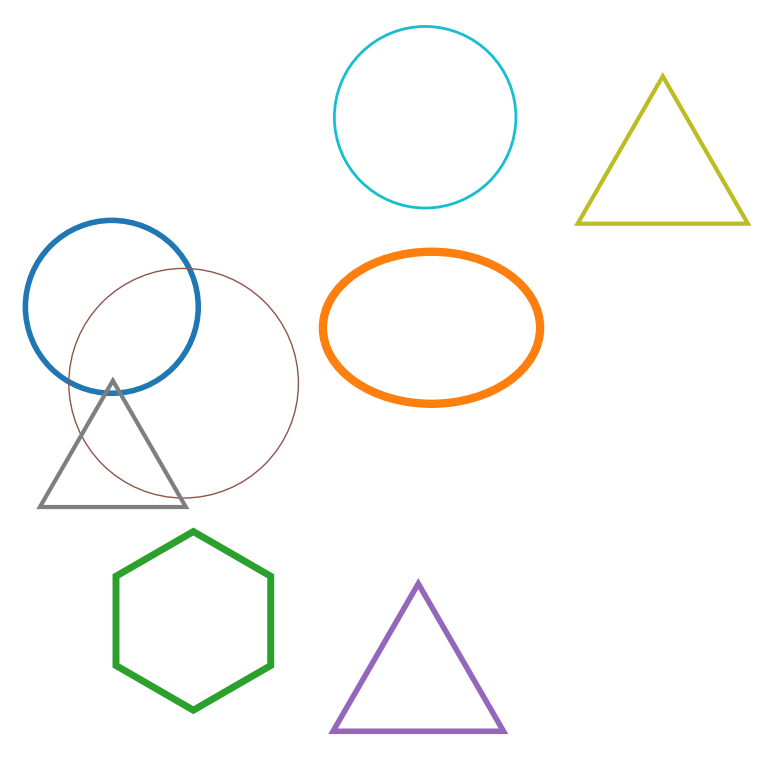[{"shape": "circle", "thickness": 2, "radius": 0.56, "center": [0.145, 0.602]}, {"shape": "oval", "thickness": 3, "radius": 0.71, "center": [0.56, 0.574]}, {"shape": "hexagon", "thickness": 2.5, "radius": 0.58, "center": [0.251, 0.194]}, {"shape": "triangle", "thickness": 2, "radius": 0.64, "center": [0.543, 0.114]}, {"shape": "circle", "thickness": 0.5, "radius": 0.75, "center": [0.238, 0.502]}, {"shape": "triangle", "thickness": 1.5, "radius": 0.55, "center": [0.147, 0.396]}, {"shape": "triangle", "thickness": 1.5, "radius": 0.64, "center": [0.861, 0.773]}, {"shape": "circle", "thickness": 1, "radius": 0.59, "center": [0.552, 0.848]}]